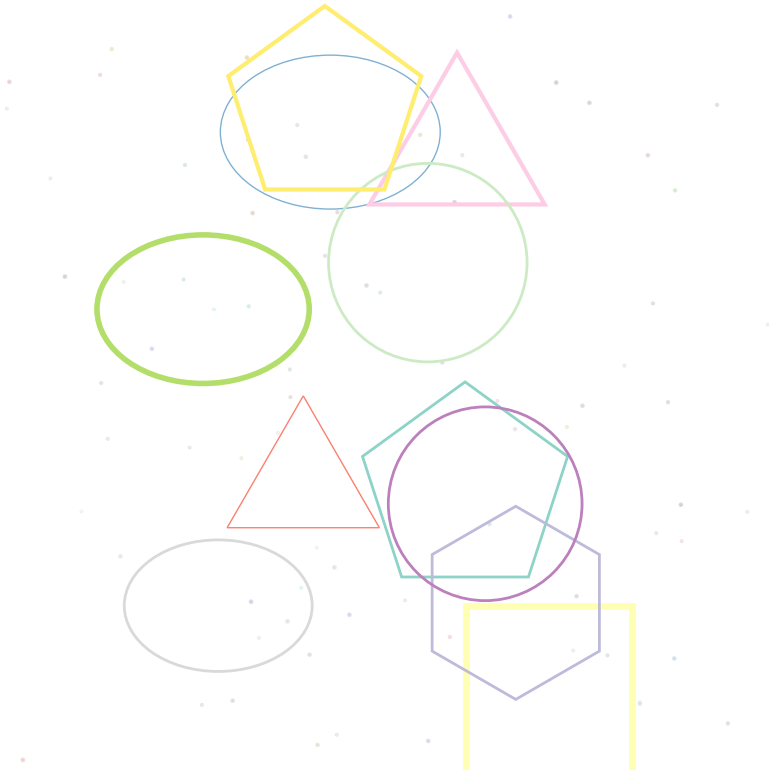[{"shape": "pentagon", "thickness": 1, "radius": 0.7, "center": [0.604, 0.364]}, {"shape": "square", "thickness": 2.5, "radius": 0.54, "center": [0.713, 0.105]}, {"shape": "hexagon", "thickness": 1, "radius": 0.63, "center": [0.67, 0.217]}, {"shape": "triangle", "thickness": 0.5, "radius": 0.57, "center": [0.394, 0.372]}, {"shape": "oval", "thickness": 0.5, "radius": 0.71, "center": [0.429, 0.828]}, {"shape": "oval", "thickness": 2, "radius": 0.69, "center": [0.264, 0.598]}, {"shape": "triangle", "thickness": 1.5, "radius": 0.66, "center": [0.594, 0.8]}, {"shape": "oval", "thickness": 1, "radius": 0.61, "center": [0.283, 0.213]}, {"shape": "circle", "thickness": 1, "radius": 0.63, "center": [0.63, 0.346]}, {"shape": "circle", "thickness": 1, "radius": 0.64, "center": [0.556, 0.659]}, {"shape": "pentagon", "thickness": 1.5, "radius": 0.66, "center": [0.422, 0.86]}]